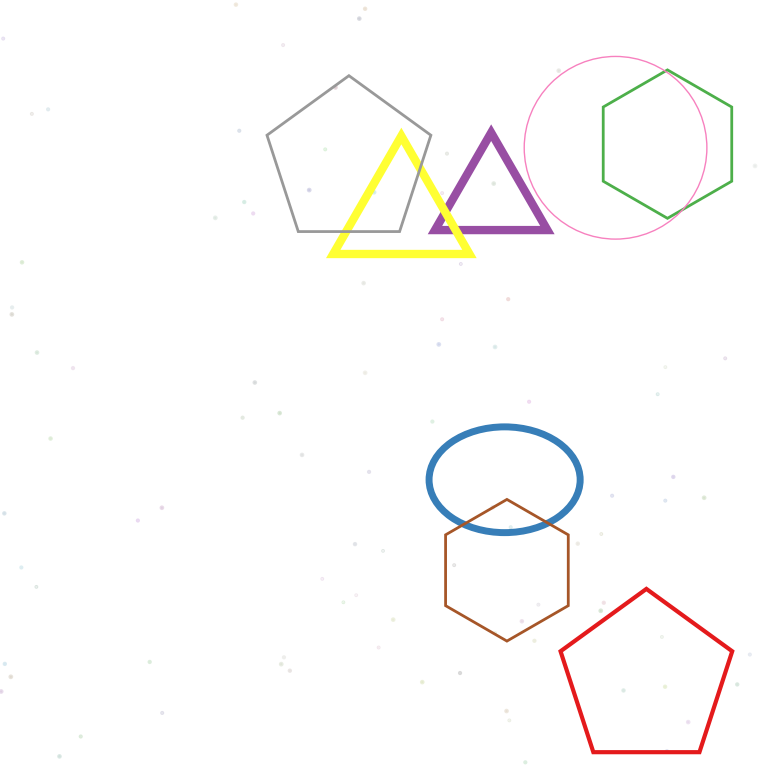[{"shape": "pentagon", "thickness": 1.5, "radius": 0.59, "center": [0.839, 0.118]}, {"shape": "oval", "thickness": 2.5, "radius": 0.49, "center": [0.655, 0.377]}, {"shape": "hexagon", "thickness": 1, "radius": 0.48, "center": [0.867, 0.813]}, {"shape": "triangle", "thickness": 3, "radius": 0.42, "center": [0.638, 0.743]}, {"shape": "triangle", "thickness": 3, "radius": 0.51, "center": [0.521, 0.721]}, {"shape": "hexagon", "thickness": 1, "radius": 0.46, "center": [0.658, 0.259]}, {"shape": "circle", "thickness": 0.5, "radius": 0.59, "center": [0.799, 0.808]}, {"shape": "pentagon", "thickness": 1, "radius": 0.56, "center": [0.453, 0.79]}]